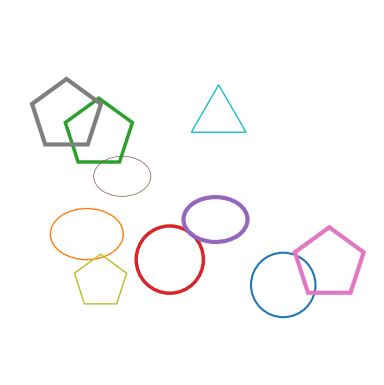[{"shape": "circle", "thickness": 1.5, "radius": 0.42, "center": [0.736, 0.26]}, {"shape": "oval", "thickness": 1, "radius": 0.47, "center": [0.226, 0.392]}, {"shape": "pentagon", "thickness": 2.5, "radius": 0.46, "center": [0.257, 0.653]}, {"shape": "circle", "thickness": 2.5, "radius": 0.44, "center": [0.441, 0.326]}, {"shape": "oval", "thickness": 3, "radius": 0.42, "center": [0.56, 0.43]}, {"shape": "oval", "thickness": 0.5, "radius": 0.37, "center": [0.317, 0.542]}, {"shape": "pentagon", "thickness": 3, "radius": 0.47, "center": [0.855, 0.316]}, {"shape": "pentagon", "thickness": 3, "radius": 0.47, "center": [0.173, 0.701]}, {"shape": "pentagon", "thickness": 1, "radius": 0.36, "center": [0.261, 0.268]}, {"shape": "triangle", "thickness": 1, "radius": 0.41, "center": [0.568, 0.698]}]